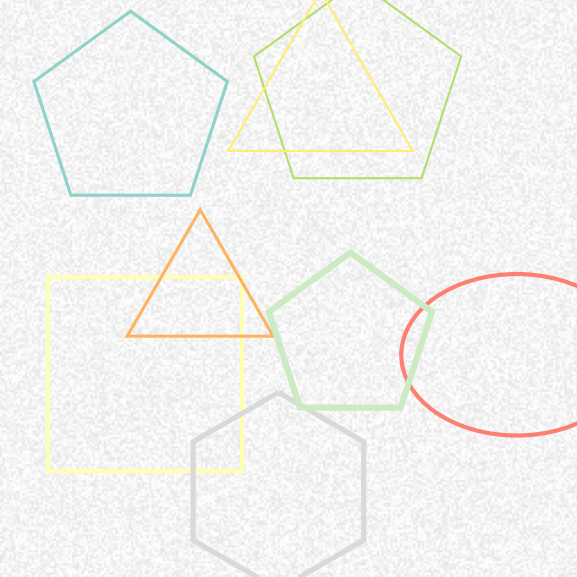[{"shape": "pentagon", "thickness": 1.5, "radius": 0.88, "center": [0.226, 0.804]}, {"shape": "square", "thickness": 2, "radius": 0.84, "center": [0.251, 0.352]}, {"shape": "oval", "thickness": 2, "radius": 1.0, "center": [0.895, 0.385]}, {"shape": "triangle", "thickness": 1.5, "radius": 0.73, "center": [0.347, 0.49]}, {"shape": "pentagon", "thickness": 1, "radius": 0.94, "center": [0.619, 0.843]}, {"shape": "hexagon", "thickness": 2.5, "radius": 0.85, "center": [0.482, 0.149]}, {"shape": "pentagon", "thickness": 3, "radius": 0.74, "center": [0.607, 0.413]}, {"shape": "triangle", "thickness": 1, "radius": 0.92, "center": [0.555, 0.83]}]